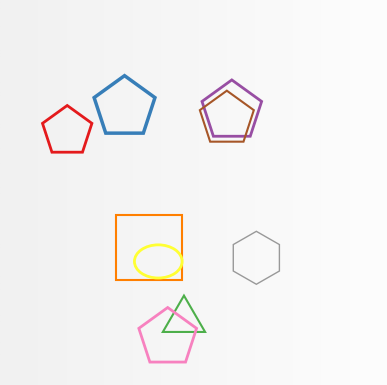[{"shape": "pentagon", "thickness": 2, "radius": 0.34, "center": [0.173, 0.659]}, {"shape": "pentagon", "thickness": 2.5, "radius": 0.41, "center": [0.321, 0.721]}, {"shape": "triangle", "thickness": 1.5, "radius": 0.31, "center": [0.475, 0.169]}, {"shape": "pentagon", "thickness": 2, "radius": 0.4, "center": [0.598, 0.712]}, {"shape": "square", "thickness": 1.5, "radius": 0.43, "center": [0.385, 0.357]}, {"shape": "oval", "thickness": 2, "radius": 0.31, "center": [0.408, 0.321]}, {"shape": "pentagon", "thickness": 1.5, "radius": 0.37, "center": [0.585, 0.691]}, {"shape": "pentagon", "thickness": 2, "radius": 0.39, "center": [0.433, 0.123]}, {"shape": "hexagon", "thickness": 1, "radius": 0.34, "center": [0.662, 0.33]}]